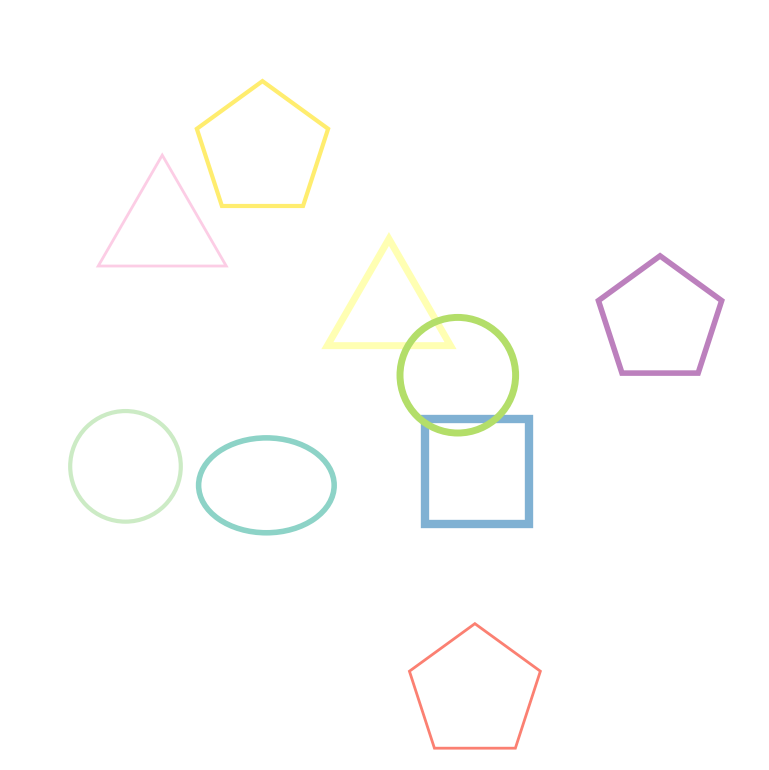[{"shape": "oval", "thickness": 2, "radius": 0.44, "center": [0.346, 0.37]}, {"shape": "triangle", "thickness": 2.5, "radius": 0.46, "center": [0.505, 0.597]}, {"shape": "pentagon", "thickness": 1, "radius": 0.45, "center": [0.617, 0.101]}, {"shape": "square", "thickness": 3, "radius": 0.34, "center": [0.619, 0.388]}, {"shape": "circle", "thickness": 2.5, "radius": 0.38, "center": [0.595, 0.513]}, {"shape": "triangle", "thickness": 1, "radius": 0.48, "center": [0.211, 0.703]}, {"shape": "pentagon", "thickness": 2, "radius": 0.42, "center": [0.857, 0.584]}, {"shape": "circle", "thickness": 1.5, "radius": 0.36, "center": [0.163, 0.394]}, {"shape": "pentagon", "thickness": 1.5, "radius": 0.45, "center": [0.341, 0.805]}]